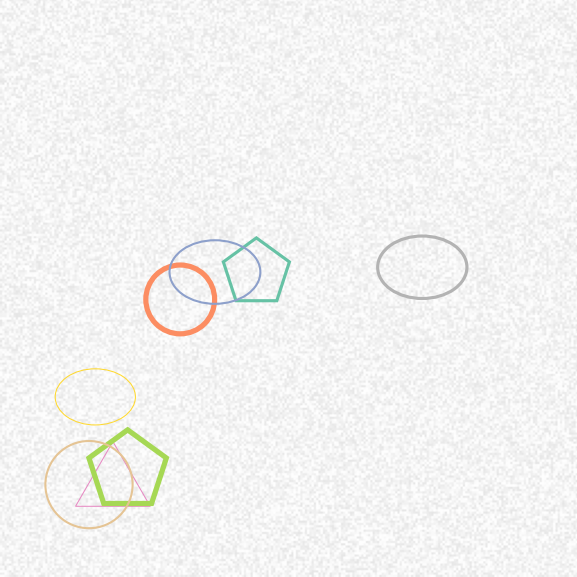[{"shape": "pentagon", "thickness": 1.5, "radius": 0.3, "center": [0.444, 0.527]}, {"shape": "circle", "thickness": 2.5, "radius": 0.3, "center": [0.312, 0.481]}, {"shape": "oval", "thickness": 1, "radius": 0.39, "center": [0.372, 0.528]}, {"shape": "triangle", "thickness": 0.5, "radius": 0.37, "center": [0.195, 0.16]}, {"shape": "pentagon", "thickness": 2.5, "radius": 0.35, "center": [0.221, 0.184]}, {"shape": "oval", "thickness": 0.5, "radius": 0.35, "center": [0.165, 0.312]}, {"shape": "circle", "thickness": 1, "radius": 0.38, "center": [0.154, 0.16]}, {"shape": "oval", "thickness": 1.5, "radius": 0.39, "center": [0.731, 0.536]}]